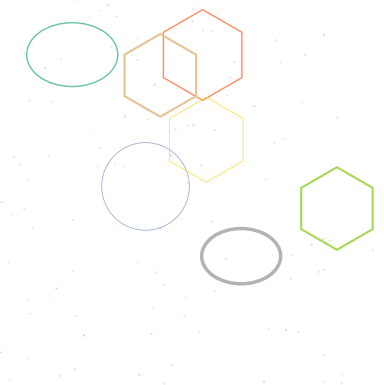[{"shape": "oval", "thickness": 1, "radius": 0.59, "center": [0.188, 0.858]}, {"shape": "hexagon", "thickness": 1, "radius": 0.59, "center": [0.526, 0.857]}, {"shape": "circle", "thickness": 0.5, "radius": 0.57, "center": [0.378, 0.516]}, {"shape": "hexagon", "thickness": 1.5, "radius": 0.54, "center": [0.875, 0.458]}, {"shape": "hexagon", "thickness": 0.5, "radius": 0.55, "center": [0.536, 0.637]}, {"shape": "hexagon", "thickness": 1.5, "radius": 0.54, "center": [0.416, 0.804]}, {"shape": "oval", "thickness": 2.5, "radius": 0.51, "center": [0.626, 0.335]}]